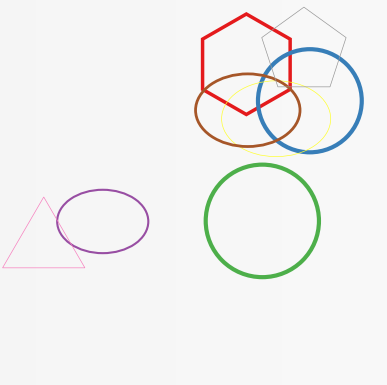[{"shape": "hexagon", "thickness": 2.5, "radius": 0.65, "center": [0.636, 0.833]}, {"shape": "circle", "thickness": 3, "radius": 0.67, "center": [0.8, 0.738]}, {"shape": "circle", "thickness": 3, "radius": 0.73, "center": [0.677, 0.426]}, {"shape": "oval", "thickness": 1.5, "radius": 0.59, "center": [0.265, 0.425]}, {"shape": "oval", "thickness": 0.5, "radius": 0.7, "center": [0.713, 0.692]}, {"shape": "oval", "thickness": 2, "radius": 0.67, "center": [0.639, 0.714]}, {"shape": "triangle", "thickness": 0.5, "radius": 0.61, "center": [0.113, 0.366]}, {"shape": "pentagon", "thickness": 0.5, "radius": 0.57, "center": [0.784, 0.867]}]